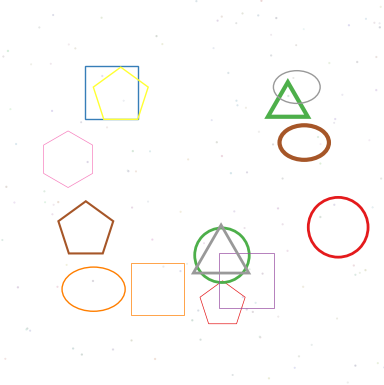[{"shape": "pentagon", "thickness": 0.5, "radius": 0.31, "center": [0.578, 0.209]}, {"shape": "circle", "thickness": 2, "radius": 0.39, "center": [0.878, 0.41]}, {"shape": "square", "thickness": 1, "radius": 0.34, "center": [0.289, 0.76]}, {"shape": "circle", "thickness": 2, "radius": 0.35, "center": [0.577, 0.337]}, {"shape": "triangle", "thickness": 3, "radius": 0.3, "center": [0.748, 0.727]}, {"shape": "square", "thickness": 0.5, "radius": 0.36, "center": [0.641, 0.271]}, {"shape": "oval", "thickness": 1, "radius": 0.41, "center": [0.243, 0.249]}, {"shape": "square", "thickness": 0.5, "radius": 0.34, "center": [0.409, 0.249]}, {"shape": "pentagon", "thickness": 1, "radius": 0.37, "center": [0.314, 0.751]}, {"shape": "oval", "thickness": 3, "radius": 0.32, "center": [0.79, 0.63]}, {"shape": "pentagon", "thickness": 1.5, "radius": 0.37, "center": [0.223, 0.402]}, {"shape": "hexagon", "thickness": 0.5, "radius": 0.37, "center": [0.177, 0.586]}, {"shape": "oval", "thickness": 1, "radius": 0.3, "center": [0.771, 0.774]}, {"shape": "triangle", "thickness": 2, "radius": 0.42, "center": [0.574, 0.332]}]